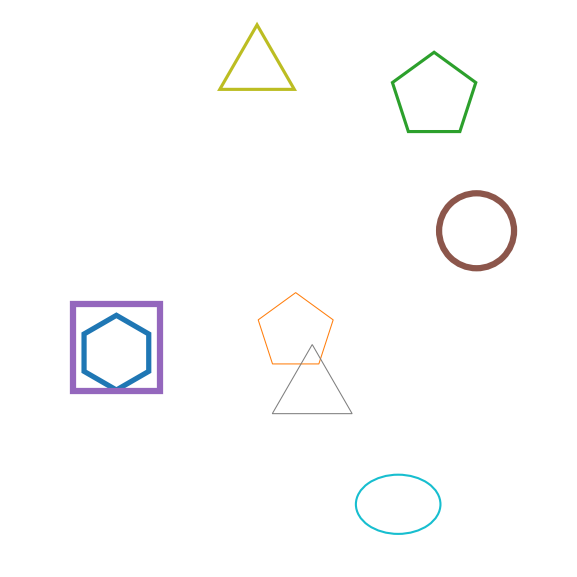[{"shape": "hexagon", "thickness": 2.5, "radius": 0.32, "center": [0.202, 0.388]}, {"shape": "pentagon", "thickness": 0.5, "radius": 0.34, "center": [0.512, 0.424]}, {"shape": "pentagon", "thickness": 1.5, "radius": 0.38, "center": [0.752, 0.833]}, {"shape": "square", "thickness": 3, "radius": 0.38, "center": [0.202, 0.397]}, {"shape": "circle", "thickness": 3, "radius": 0.32, "center": [0.825, 0.6]}, {"shape": "triangle", "thickness": 0.5, "radius": 0.4, "center": [0.541, 0.323]}, {"shape": "triangle", "thickness": 1.5, "radius": 0.37, "center": [0.445, 0.882]}, {"shape": "oval", "thickness": 1, "radius": 0.37, "center": [0.689, 0.126]}]